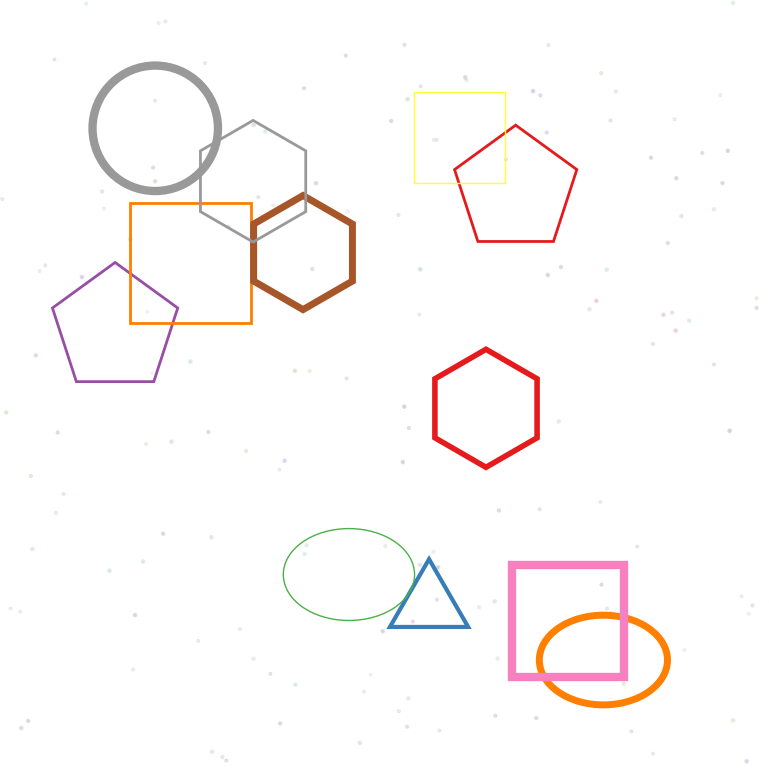[{"shape": "pentagon", "thickness": 1, "radius": 0.42, "center": [0.67, 0.754]}, {"shape": "hexagon", "thickness": 2, "radius": 0.38, "center": [0.631, 0.47]}, {"shape": "triangle", "thickness": 1.5, "radius": 0.29, "center": [0.557, 0.215]}, {"shape": "oval", "thickness": 0.5, "radius": 0.43, "center": [0.453, 0.254]}, {"shape": "pentagon", "thickness": 1, "radius": 0.43, "center": [0.149, 0.574]}, {"shape": "square", "thickness": 1, "radius": 0.39, "center": [0.247, 0.659]}, {"shape": "oval", "thickness": 2.5, "radius": 0.42, "center": [0.784, 0.143]}, {"shape": "square", "thickness": 0.5, "radius": 0.29, "center": [0.597, 0.822]}, {"shape": "hexagon", "thickness": 2.5, "radius": 0.37, "center": [0.394, 0.672]}, {"shape": "square", "thickness": 3, "radius": 0.36, "center": [0.738, 0.194]}, {"shape": "circle", "thickness": 3, "radius": 0.41, "center": [0.202, 0.833]}, {"shape": "hexagon", "thickness": 1, "radius": 0.39, "center": [0.329, 0.765]}]